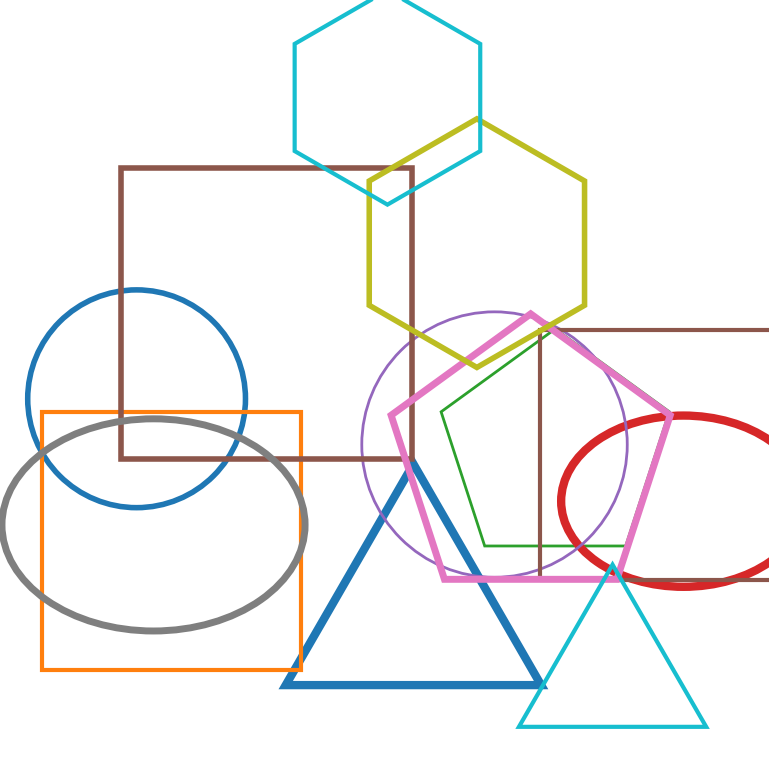[{"shape": "triangle", "thickness": 3, "radius": 0.96, "center": [0.537, 0.206]}, {"shape": "circle", "thickness": 2, "radius": 0.71, "center": [0.177, 0.482]}, {"shape": "square", "thickness": 1.5, "radius": 0.84, "center": [0.223, 0.298]}, {"shape": "pentagon", "thickness": 1, "radius": 0.78, "center": [0.721, 0.417]}, {"shape": "oval", "thickness": 3, "radius": 0.79, "center": [0.888, 0.349]}, {"shape": "circle", "thickness": 1, "radius": 0.86, "center": [0.642, 0.423]}, {"shape": "square", "thickness": 2, "radius": 0.94, "center": [0.346, 0.593]}, {"shape": "square", "thickness": 1.5, "radius": 0.81, "center": [0.864, 0.409]}, {"shape": "pentagon", "thickness": 2.5, "radius": 0.95, "center": [0.689, 0.402]}, {"shape": "oval", "thickness": 2.5, "radius": 0.98, "center": [0.199, 0.318]}, {"shape": "hexagon", "thickness": 2, "radius": 0.81, "center": [0.619, 0.684]}, {"shape": "hexagon", "thickness": 1.5, "radius": 0.7, "center": [0.503, 0.873]}, {"shape": "triangle", "thickness": 1.5, "radius": 0.7, "center": [0.796, 0.126]}]